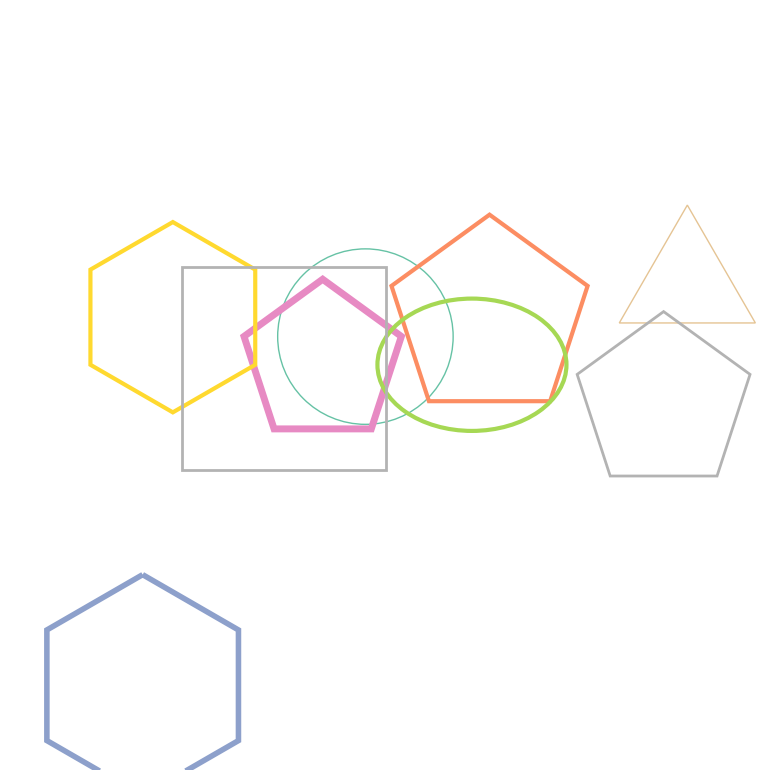[{"shape": "circle", "thickness": 0.5, "radius": 0.57, "center": [0.475, 0.563]}, {"shape": "pentagon", "thickness": 1.5, "radius": 0.67, "center": [0.636, 0.587]}, {"shape": "hexagon", "thickness": 2, "radius": 0.72, "center": [0.185, 0.11]}, {"shape": "pentagon", "thickness": 2.5, "radius": 0.54, "center": [0.419, 0.53]}, {"shape": "oval", "thickness": 1.5, "radius": 0.61, "center": [0.613, 0.526]}, {"shape": "hexagon", "thickness": 1.5, "radius": 0.62, "center": [0.224, 0.588]}, {"shape": "triangle", "thickness": 0.5, "radius": 0.51, "center": [0.893, 0.632]}, {"shape": "pentagon", "thickness": 1, "radius": 0.59, "center": [0.862, 0.477]}, {"shape": "square", "thickness": 1, "radius": 0.66, "center": [0.369, 0.521]}]